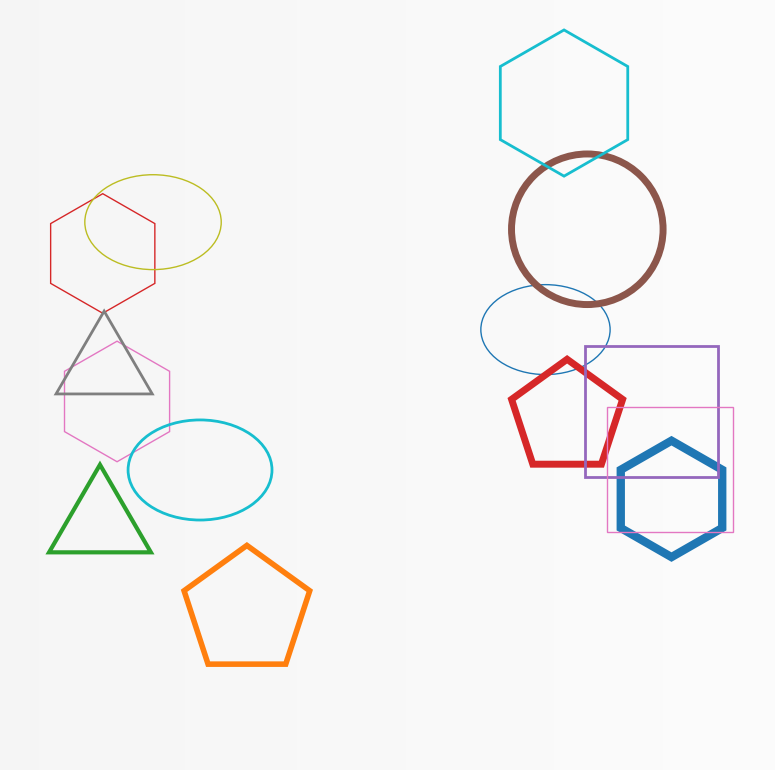[{"shape": "oval", "thickness": 0.5, "radius": 0.42, "center": [0.704, 0.572]}, {"shape": "hexagon", "thickness": 3, "radius": 0.38, "center": [0.866, 0.352]}, {"shape": "pentagon", "thickness": 2, "radius": 0.43, "center": [0.319, 0.206]}, {"shape": "triangle", "thickness": 1.5, "radius": 0.38, "center": [0.129, 0.321]}, {"shape": "hexagon", "thickness": 0.5, "radius": 0.39, "center": [0.133, 0.671]}, {"shape": "pentagon", "thickness": 2.5, "radius": 0.38, "center": [0.732, 0.458]}, {"shape": "square", "thickness": 1, "radius": 0.43, "center": [0.84, 0.466]}, {"shape": "circle", "thickness": 2.5, "radius": 0.49, "center": [0.758, 0.702]}, {"shape": "square", "thickness": 0.5, "radius": 0.41, "center": [0.864, 0.39]}, {"shape": "hexagon", "thickness": 0.5, "radius": 0.39, "center": [0.151, 0.479]}, {"shape": "triangle", "thickness": 1, "radius": 0.36, "center": [0.134, 0.524]}, {"shape": "oval", "thickness": 0.5, "radius": 0.44, "center": [0.197, 0.711]}, {"shape": "oval", "thickness": 1, "radius": 0.46, "center": [0.258, 0.39]}, {"shape": "hexagon", "thickness": 1, "radius": 0.47, "center": [0.728, 0.866]}]